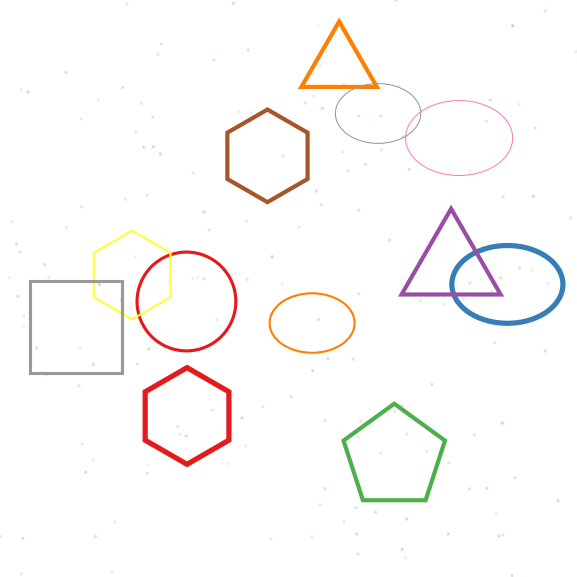[{"shape": "circle", "thickness": 1.5, "radius": 0.43, "center": [0.323, 0.477]}, {"shape": "hexagon", "thickness": 2.5, "radius": 0.42, "center": [0.324, 0.279]}, {"shape": "oval", "thickness": 2.5, "radius": 0.48, "center": [0.879, 0.507]}, {"shape": "pentagon", "thickness": 2, "radius": 0.46, "center": [0.683, 0.208]}, {"shape": "triangle", "thickness": 2, "radius": 0.49, "center": [0.781, 0.539]}, {"shape": "oval", "thickness": 1, "radius": 0.37, "center": [0.54, 0.44]}, {"shape": "triangle", "thickness": 2, "radius": 0.38, "center": [0.587, 0.886]}, {"shape": "hexagon", "thickness": 1, "radius": 0.38, "center": [0.229, 0.523]}, {"shape": "hexagon", "thickness": 2, "radius": 0.4, "center": [0.463, 0.729]}, {"shape": "oval", "thickness": 0.5, "radius": 0.46, "center": [0.795, 0.76]}, {"shape": "oval", "thickness": 0.5, "radius": 0.37, "center": [0.655, 0.803]}, {"shape": "square", "thickness": 1.5, "radius": 0.4, "center": [0.132, 0.433]}]